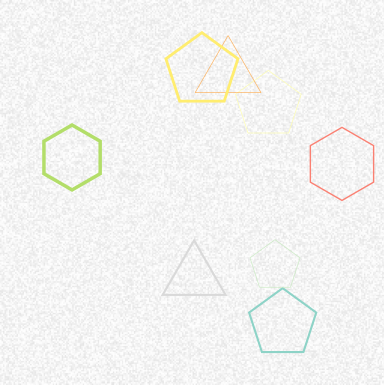[{"shape": "pentagon", "thickness": 1.5, "radius": 0.46, "center": [0.734, 0.16]}, {"shape": "pentagon", "thickness": 0.5, "radius": 0.45, "center": [0.697, 0.727]}, {"shape": "hexagon", "thickness": 1, "radius": 0.47, "center": [0.888, 0.574]}, {"shape": "triangle", "thickness": 0.5, "radius": 0.49, "center": [0.592, 0.809]}, {"shape": "hexagon", "thickness": 2.5, "radius": 0.42, "center": [0.187, 0.591]}, {"shape": "triangle", "thickness": 1.5, "radius": 0.47, "center": [0.504, 0.281]}, {"shape": "pentagon", "thickness": 0.5, "radius": 0.34, "center": [0.714, 0.309]}, {"shape": "pentagon", "thickness": 2, "radius": 0.49, "center": [0.525, 0.817]}]